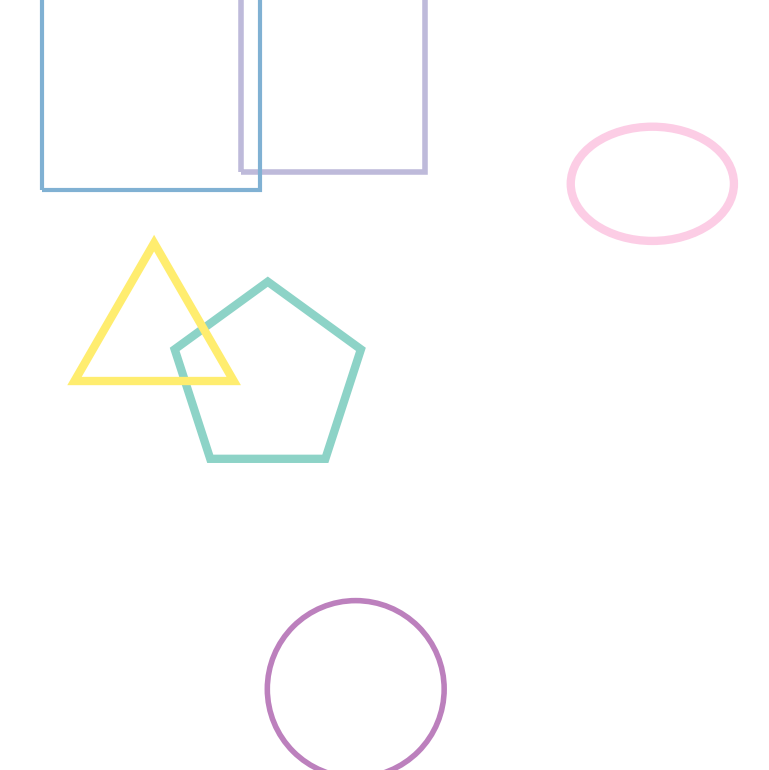[{"shape": "pentagon", "thickness": 3, "radius": 0.64, "center": [0.348, 0.507]}, {"shape": "square", "thickness": 2, "radius": 0.6, "center": [0.432, 0.896]}, {"shape": "square", "thickness": 1.5, "radius": 0.71, "center": [0.196, 0.895]}, {"shape": "oval", "thickness": 3, "radius": 0.53, "center": [0.847, 0.761]}, {"shape": "circle", "thickness": 2, "radius": 0.57, "center": [0.462, 0.105]}, {"shape": "triangle", "thickness": 3, "radius": 0.6, "center": [0.2, 0.565]}]